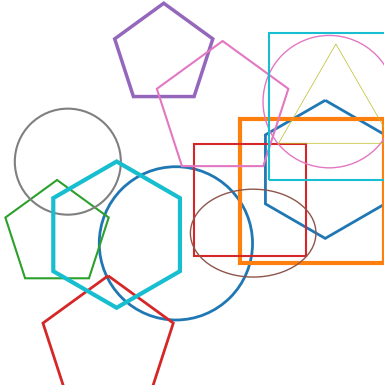[{"shape": "circle", "thickness": 2, "radius": 1.0, "center": [0.457, 0.368]}, {"shape": "hexagon", "thickness": 2, "radius": 0.9, "center": [0.845, 0.56]}, {"shape": "square", "thickness": 3, "radius": 0.94, "center": [0.809, 0.503]}, {"shape": "pentagon", "thickness": 1.5, "radius": 0.71, "center": [0.148, 0.391]}, {"shape": "pentagon", "thickness": 2, "radius": 0.89, "center": [0.281, 0.106]}, {"shape": "square", "thickness": 1.5, "radius": 0.73, "center": [0.65, 0.481]}, {"shape": "pentagon", "thickness": 2.5, "radius": 0.67, "center": [0.425, 0.858]}, {"shape": "oval", "thickness": 1, "radius": 0.82, "center": [0.658, 0.394]}, {"shape": "pentagon", "thickness": 1.5, "radius": 0.9, "center": [0.578, 0.714]}, {"shape": "circle", "thickness": 1, "radius": 0.86, "center": [0.855, 0.736]}, {"shape": "circle", "thickness": 1.5, "radius": 0.69, "center": [0.176, 0.58]}, {"shape": "triangle", "thickness": 0.5, "radius": 0.86, "center": [0.872, 0.714]}, {"shape": "square", "thickness": 1.5, "radius": 0.96, "center": [0.891, 0.724]}, {"shape": "hexagon", "thickness": 3, "radius": 0.95, "center": [0.303, 0.391]}]